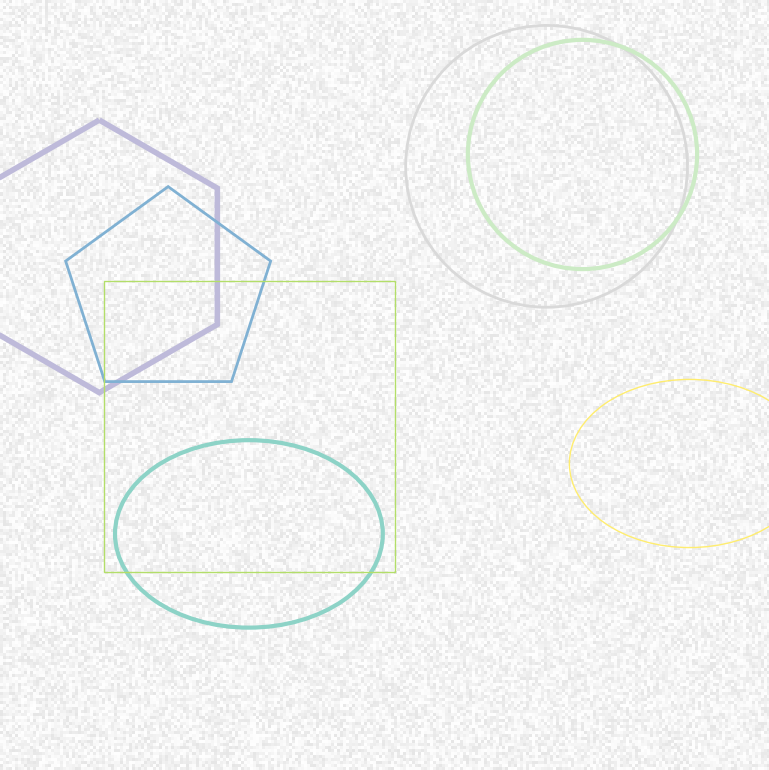[{"shape": "oval", "thickness": 1.5, "radius": 0.87, "center": [0.323, 0.307]}, {"shape": "hexagon", "thickness": 2, "radius": 0.89, "center": [0.129, 0.667]}, {"shape": "pentagon", "thickness": 1, "radius": 0.7, "center": [0.218, 0.618]}, {"shape": "square", "thickness": 0.5, "radius": 0.95, "center": [0.324, 0.446]}, {"shape": "circle", "thickness": 1, "radius": 0.91, "center": [0.71, 0.784]}, {"shape": "circle", "thickness": 1.5, "radius": 0.74, "center": [0.756, 0.799]}, {"shape": "oval", "thickness": 0.5, "radius": 0.78, "center": [0.895, 0.398]}]